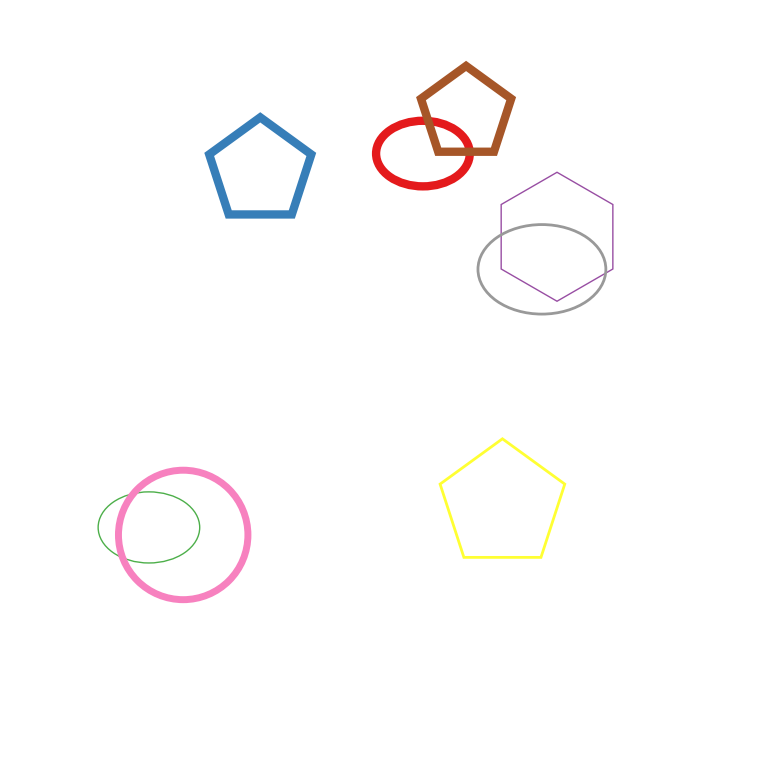[{"shape": "oval", "thickness": 3, "radius": 0.3, "center": [0.549, 0.801]}, {"shape": "pentagon", "thickness": 3, "radius": 0.35, "center": [0.338, 0.778]}, {"shape": "oval", "thickness": 0.5, "radius": 0.33, "center": [0.193, 0.315]}, {"shape": "hexagon", "thickness": 0.5, "radius": 0.42, "center": [0.723, 0.693]}, {"shape": "pentagon", "thickness": 1, "radius": 0.43, "center": [0.653, 0.345]}, {"shape": "pentagon", "thickness": 3, "radius": 0.31, "center": [0.605, 0.853]}, {"shape": "circle", "thickness": 2.5, "radius": 0.42, "center": [0.238, 0.305]}, {"shape": "oval", "thickness": 1, "radius": 0.42, "center": [0.704, 0.65]}]